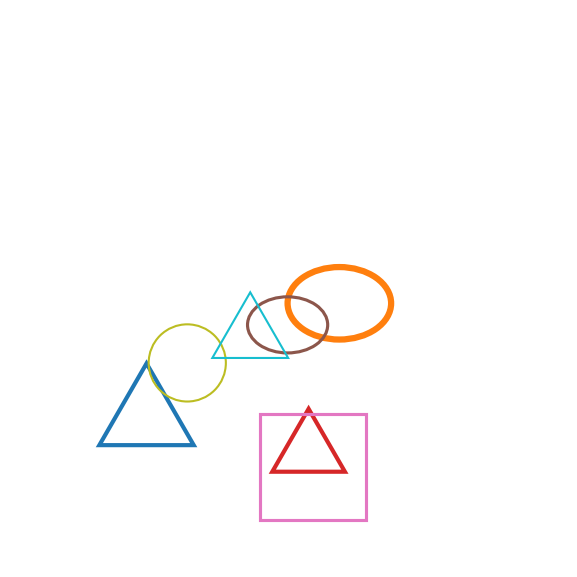[{"shape": "triangle", "thickness": 2, "radius": 0.47, "center": [0.254, 0.275]}, {"shape": "oval", "thickness": 3, "radius": 0.45, "center": [0.588, 0.474]}, {"shape": "triangle", "thickness": 2, "radius": 0.36, "center": [0.534, 0.219]}, {"shape": "oval", "thickness": 1.5, "radius": 0.35, "center": [0.498, 0.437]}, {"shape": "square", "thickness": 1.5, "radius": 0.46, "center": [0.542, 0.19]}, {"shape": "circle", "thickness": 1, "radius": 0.33, "center": [0.324, 0.371]}, {"shape": "triangle", "thickness": 1, "radius": 0.38, "center": [0.433, 0.417]}]